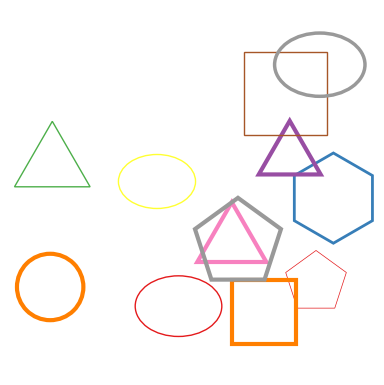[{"shape": "oval", "thickness": 1, "radius": 0.56, "center": [0.464, 0.205]}, {"shape": "pentagon", "thickness": 0.5, "radius": 0.41, "center": [0.821, 0.267]}, {"shape": "hexagon", "thickness": 2, "radius": 0.59, "center": [0.866, 0.485]}, {"shape": "triangle", "thickness": 1, "radius": 0.57, "center": [0.136, 0.571]}, {"shape": "triangle", "thickness": 3, "radius": 0.46, "center": [0.753, 0.593]}, {"shape": "circle", "thickness": 3, "radius": 0.43, "center": [0.13, 0.255]}, {"shape": "square", "thickness": 3, "radius": 0.41, "center": [0.686, 0.19]}, {"shape": "oval", "thickness": 1, "radius": 0.5, "center": [0.408, 0.529]}, {"shape": "square", "thickness": 1, "radius": 0.54, "center": [0.742, 0.757]}, {"shape": "triangle", "thickness": 3, "radius": 0.52, "center": [0.602, 0.371]}, {"shape": "pentagon", "thickness": 3, "radius": 0.59, "center": [0.618, 0.369]}, {"shape": "oval", "thickness": 2.5, "radius": 0.59, "center": [0.831, 0.832]}]